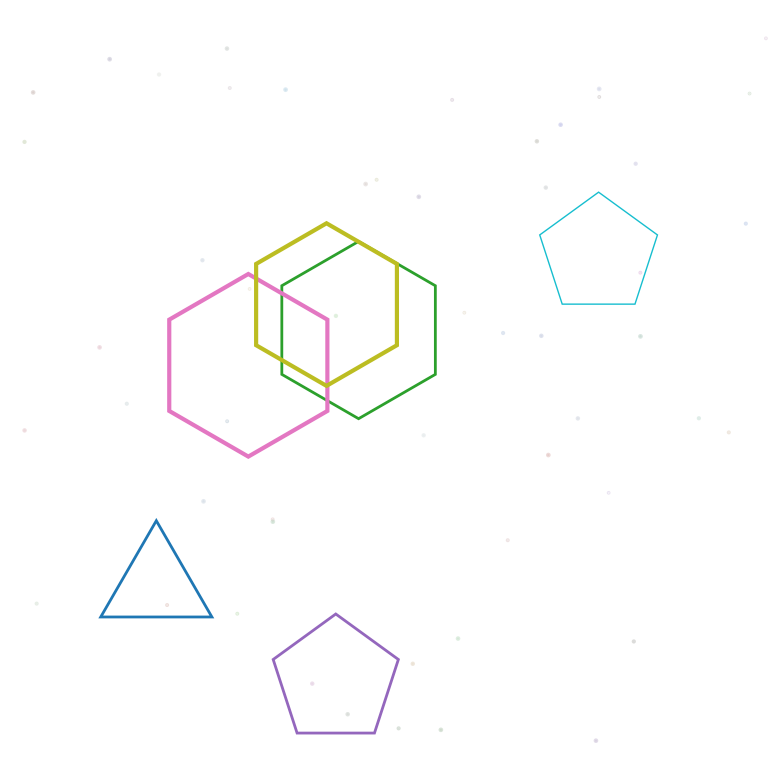[{"shape": "triangle", "thickness": 1, "radius": 0.42, "center": [0.203, 0.24]}, {"shape": "hexagon", "thickness": 1, "radius": 0.58, "center": [0.466, 0.571]}, {"shape": "pentagon", "thickness": 1, "radius": 0.43, "center": [0.436, 0.117]}, {"shape": "hexagon", "thickness": 1.5, "radius": 0.59, "center": [0.322, 0.526]}, {"shape": "hexagon", "thickness": 1.5, "radius": 0.53, "center": [0.424, 0.604]}, {"shape": "pentagon", "thickness": 0.5, "radius": 0.4, "center": [0.777, 0.67]}]